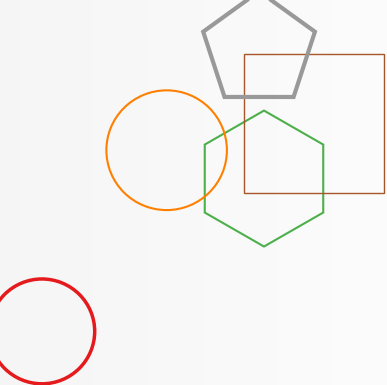[{"shape": "circle", "thickness": 2.5, "radius": 0.68, "center": [0.108, 0.139]}, {"shape": "hexagon", "thickness": 1.5, "radius": 0.88, "center": [0.681, 0.536]}, {"shape": "circle", "thickness": 1.5, "radius": 0.78, "center": [0.43, 0.61]}, {"shape": "square", "thickness": 1, "radius": 0.9, "center": [0.81, 0.679]}, {"shape": "pentagon", "thickness": 3, "radius": 0.76, "center": [0.669, 0.871]}]